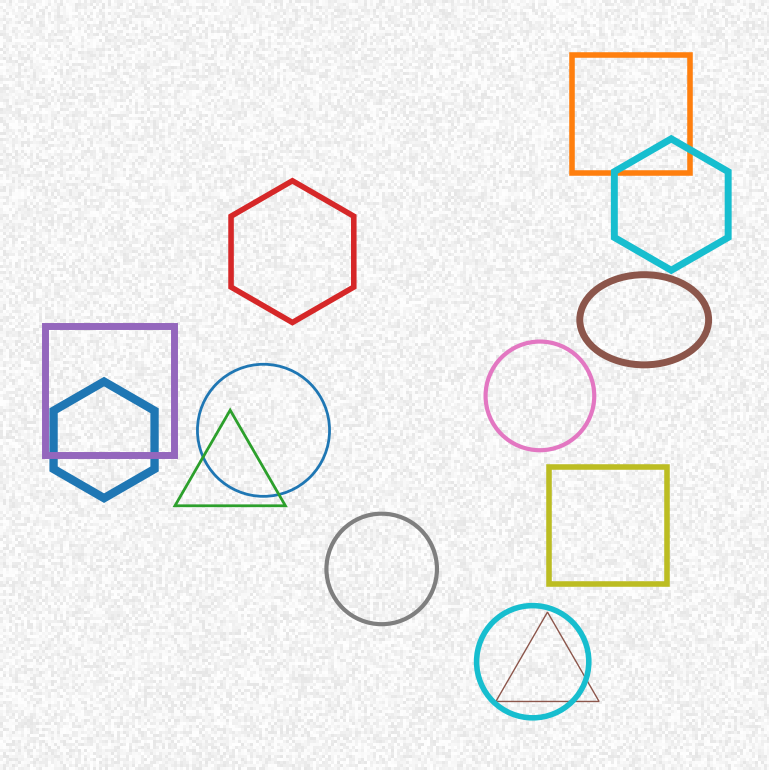[{"shape": "circle", "thickness": 1, "radius": 0.43, "center": [0.342, 0.441]}, {"shape": "hexagon", "thickness": 3, "radius": 0.38, "center": [0.135, 0.429]}, {"shape": "square", "thickness": 2, "radius": 0.38, "center": [0.82, 0.851]}, {"shape": "triangle", "thickness": 1, "radius": 0.41, "center": [0.299, 0.385]}, {"shape": "hexagon", "thickness": 2, "radius": 0.46, "center": [0.38, 0.673]}, {"shape": "square", "thickness": 2.5, "radius": 0.42, "center": [0.143, 0.493]}, {"shape": "triangle", "thickness": 0.5, "radius": 0.39, "center": [0.711, 0.128]}, {"shape": "oval", "thickness": 2.5, "radius": 0.42, "center": [0.837, 0.585]}, {"shape": "circle", "thickness": 1.5, "radius": 0.35, "center": [0.701, 0.486]}, {"shape": "circle", "thickness": 1.5, "radius": 0.36, "center": [0.496, 0.261]}, {"shape": "square", "thickness": 2, "radius": 0.38, "center": [0.789, 0.318]}, {"shape": "circle", "thickness": 2, "radius": 0.36, "center": [0.692, 0.141]}, {"shape": "hexagon", "thickness": 2.5, "radius": 0.43, "center": [0.872, 0.734]}]